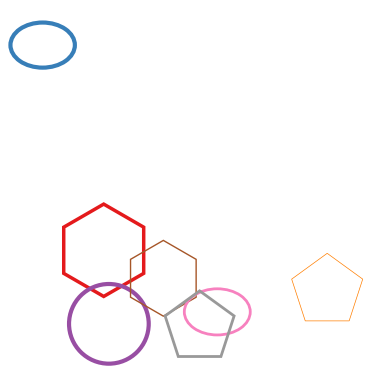[{"shape": "hexagon", "thickness": 2.5, "radius": 0.6, "center": [0.269, 0.35]}, {"shape": "oval", "thickness": 3, "radius": 0.42, "center": [0.111, 0.883]}, {"shape": "circle", "thickness": 3, "radius": 0.52, "center": [0.283, 0.159]}, {"shape": "pentagon", "thickness": 0.5, "radius": 0.48, "center": [0.85, 0.245]}, {"shape": "hexagon", "thickness": 1, "radius": 0.49, "center": [0.424, 0.277]}, {"shape": "oval", "thickness": 2, "radius": 0.43, "center": [0.564, 0.19]}, {"shape": "pentagon", "thickness": 2, "radius": 0.47, "center": [0.518, 0.15]}]